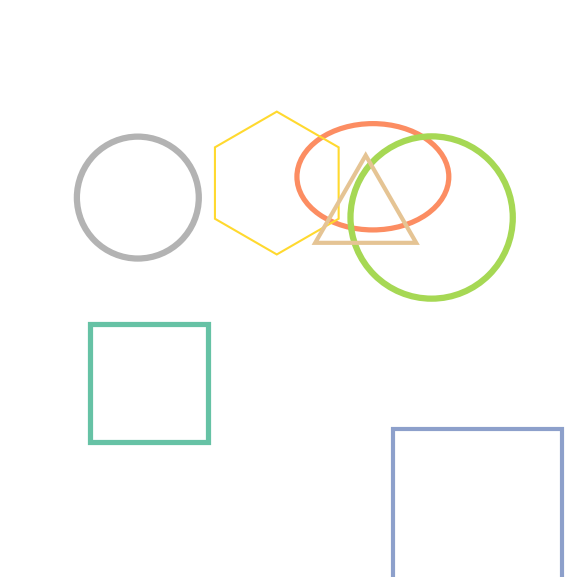[{"shape": "square", "thickness": 2.5, "radius": 0.51, "center": [0.258, 0.336]}, {"shape": "oval", "thickness": 2.5, "radius": 0.66, "center": [0.646, 0.693]}, {"shape": "square", "thickness": 2, "radius": 0.73, "center": [0.827, 0.11]}, {"shape": "circle", "thickness": 3, "radius": 0.7, "center": [0.747, 0.623]}, {"shape": "hexagon", "thickness": 1, "radius": 0.62, "center": [0.479, 0.682]}, {"shape": "triangle", "thickness": 2, "radius": 0.5, "center": [0.633, 0.629]}, {"shape": "circle", "thickness": 3, "radius": 0.53, "center": [0.239, 0.657]}]